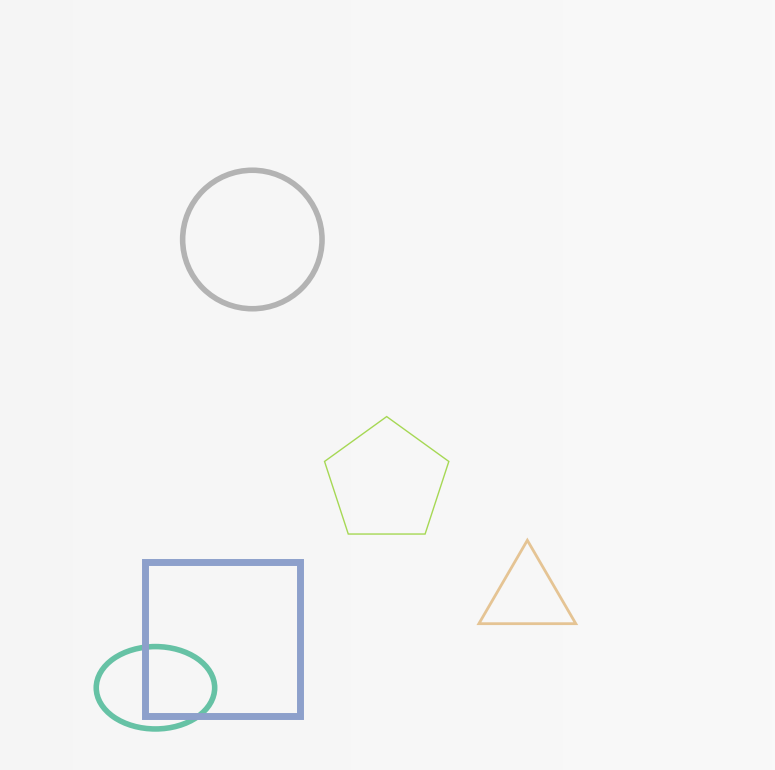[{"shape": "oval", "thickness": 2, "radius": 0.38, "center": [0.201, 0.107]}, {"shape": "square", "thickness": 2.5, "radius": 0.5, "center": [0.287, 0.17]}, {"shape": "pentagon", "thickness": 0.5, "radius": 0.42, "center": [0.499, 0.375]}, {"shape": "triangle", "thickness": 1, "radius": 0.36, "center": [0.68, 0.226]}, {"shape": "circle", "thickness": 2, "radius": 0.45, "center": [0.326, 0.689]}]